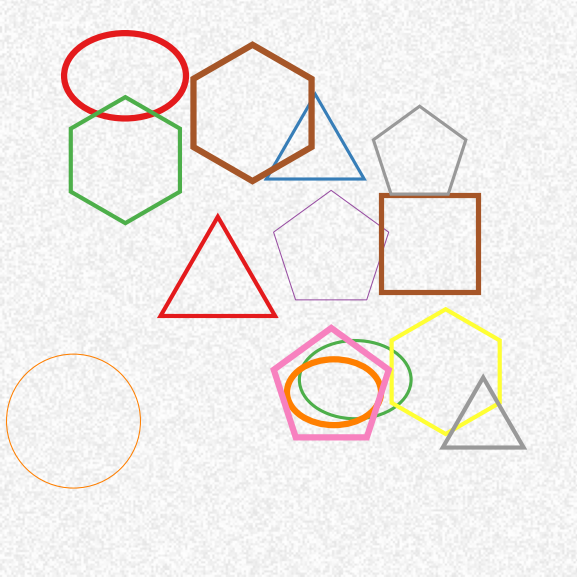[{"shape": "oval", "thickness": 3, "radius": 0.53, "center": [0.217, 0.868]}, {"shape": "triangle", "thickness": 2, "radius": 0.57, "center": [0.377, 0.509]}, {"shape": "triangle", "thickness": 1.5, "radius": 0.49, "center": [0.546, 0.738]}, {"shape": "oval", "thickness": 1.5, "radius": 0.48, "center": [0.615, 0.342]}, {"shape": "hexagon", "thickness": 2, "radius": 0.55, "center": [0.217, 0.722]}, {"shape": "pentagon", "thickness": 0.5, "radius": 0.52, "center": [0.573, 0.565]}, {"shape": "oval", "thickness": 3, "radius": 0.41, "center": [0.578, 0.32]}, {"shape": "circle", "thickness": 0.5, "radius": 0.58, "center": [0.127, 0.27]}, {"shape": "hexagon", "thickness": 2, "radius": 0.54, "center": [0.772, 0.356]}, {"shape": "square", "thickness": 2.5, "radius": 0.42, "center": [0.744, 0.578]}, {"shape": "hexagon", "thickness": 3, "radius": 0.59, "center": [0.437, 0.804]}, {"shape": "pentagon", "thickness": 3, "radius": 0.52, "center": [0.574, 0.326]}, {"shape": "pentagon", "thickness": 1.5, "radius": 0.42, "center": [0.727, 0.731]}, {"shape": "triangle", "thickness": 2, "radius": 0.4, "center": [0.837, 0.265]}]